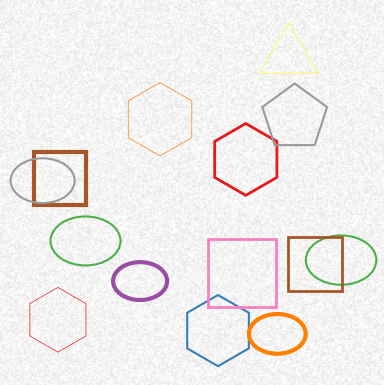[{"shape": "hexagon", "thickness": 0.5, "radius": 0.42, "center": [0.15, 0.169]}, {"shape": "hexagon", "thickness": 2, "radius": 0.47, "center": [0.638, 0.586]}, {"shape": "hexagon", "thickness": 1.5, "radius": 0.46, "center": [0.566, 0.141]}, {"shape": "oval", "thickness": 1.5, "radius": 0.46, "center": [0.886, 0.324]}, {"shape": "oval", "thickness": 1.5, "radius": 0.45, "center": [0.222, 0.374]}, {"shape": "oval", "thickness": 3, "radius": 0.35, "center": [0.364, 0.27]}, {"shape": "oval", "thickness": 3, "radius": 0.37, "center": [0.72, 0.133]}, {"shape": "hexagon", "thickness": 0.5, "radius": 0.48, "center": [0.416, 0.69]}, {"shape": "triangle", "thickness": 0.5, "radius": 0.44, "center": [0.75, 0.853]}, {"shape": "square", "thickness": 2, "radius": 0.35, "center": [0.818, 0.314]}, {"shape": "square", "thickness": 3, "radius": 0.34, "center": [0.156, 0.536]}, {"shape": "square", "thickness": 2, "radius": 0.44, "center": [0.629, 0.291]}, {"shape": "oval", "thickness": 1.5, "radius": 0.42, "center": [0.111, 0.531]}, {"shape": "pentagon", "thickness": 1.5, "radius": 0.44, "center": [0.765, 0.695]}]